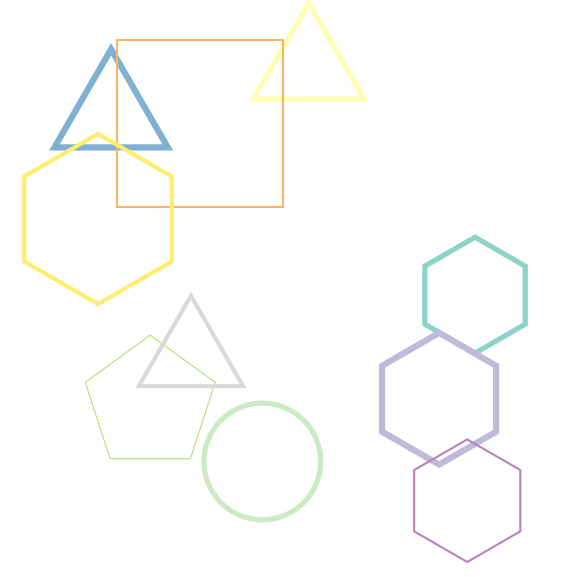[{"shape": "hexagon", "thickness": 2.5, "radius": 0.5, "center": [0.823, 0.488]}, {"shape": "triangle", "thickness": 2.5, "radius": 0.55, "center": [0.535, 0.883]}, {"shape": "hexagon", "thickness": 3, "radius": 0.57, "center": [0.76, 0.309]}, {"shape": "triangle", "thickness": 3, "radius": 0.57, "center": [0.192, 0.801]}, {"shape": "square", "thickness": 1, "radius": 0.72, "center": [0.347, 0.785]}, {"shape": "pentagon", "thickness": 0.5, "radius": 0.59, "center": [0.26, 0.301]}, {"shape": "triangle", "thickness": 2, "radius": 0.52, "center": [0.331, 0.383]}, {"shape": "hexagon", "thickness": 1, "radius": 0.53, "center": [0.809, 0.132]}, {"shape": "circle", "thickness": 2.5, "radius": 0.51, "center": [0.454, 0.2]}, {"shape": "hexagon", "thickness": 2, "radius": 0.74, "center": [0.17, 0.62]}]